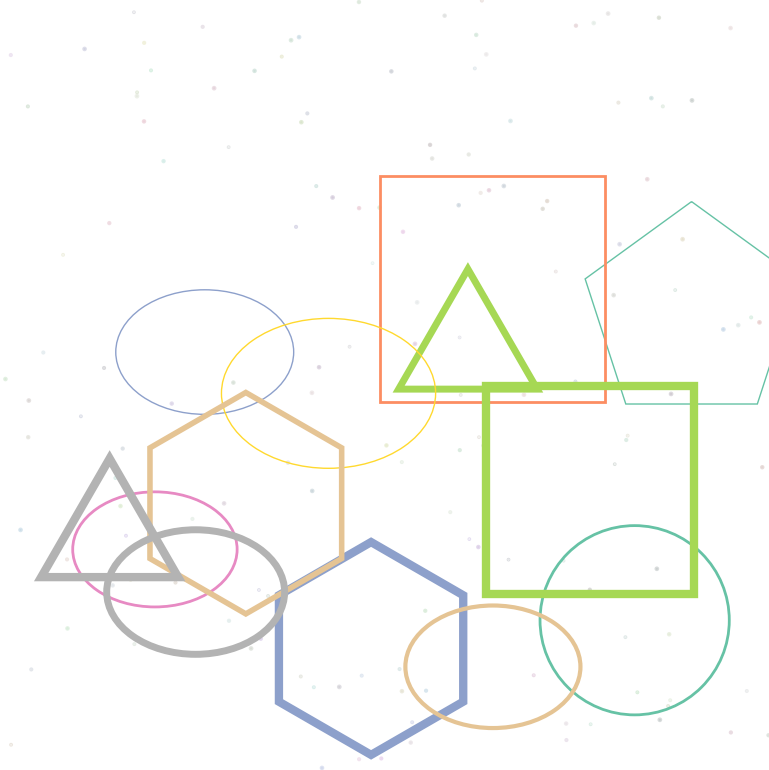[{"shape": "pentagon", "thickness": 0.5, "radius": 0.73, "center": [0.898, 0.593]}, {"shape": "circle", "thickness": 1, "radius": 0.61, "center": [0.824, 0.194]}, {"shape": "square", "thickness": 1, "radius": 0.73, "center": [0.64, 0.625]}, {"shape": "oval", "thickness": 0.5, "radius": 0.58, "center": [0.266, 0.543]}, {"shape": "hexagon", "thickness": 3, "radius": 0.69, "center": [0.482, 0.158]}, {"shape": "oval", "thickness": 1, "radius": 0.53, "center": [0.201, 0.287]}, {"shape": "square", "thickness": 3, "radius": 0.67, "center": [0.766, 0.364]}, {"shape": "triangle", "thickness": 2.5, "radius": 0.52, "center": [0.608, 0.547]}, {"shape": "oval", "thickness": 0.5, "radius": 0.7, "center": [0.427, 0.489]}, {"shape": "oval", "thickness": 1.5, "radius": 0.57, "center": [0.64, 0.134]}, {"shape": "hexagon", "thickness": 2, "radius": 0.72, "center": [0.319, 0.346]}, {"shape": "oval", "thickness": 2.5, "radius": 0.58, "center": [0.254, 0.231]}, {"shape": "triangle", "thickness": 3, "radius": 0.51, "center": [0.142, 0.302]}]